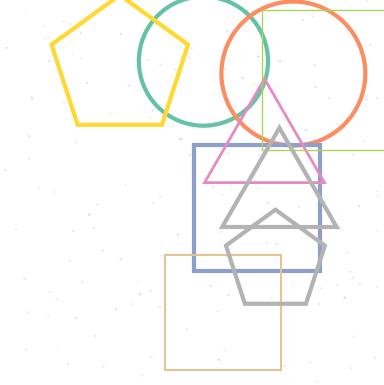[{"shape": "circle", "thickness": 3, "radius": 0.84, "center": [0.528, 0.841]}, {"shape": "circle", "thickness": 3, "radius": 0.93, "center": [0.762, 0.809]}, {"shape": "square", "thickness": 3, "radius": 0.82, "center": [0.668, 0.459]}, {"shape": "triangle", "thickness": 2, "radius": 0.9, "center": [0.687, 0.616]}, {"shape": "square", "thickness": 1, "radius": 0.91, "center": [0.863, 0.791]}, {"shape": "pentagon", "thickness": 3, "radius": 0.93, "center": [0.311, 0.827]}, {"shape": "square", "thickness": 1.5, "radius": 0.75, "center": [0.579, 0.188]}, {"shape": "triangle", "thickness": 3, "radius": 0.86, "center": [0.726, 0.496]}, {"shape": "pentagon", "thickness": 3, "radius": 0.68, "center": [0.715, 0.32]}]